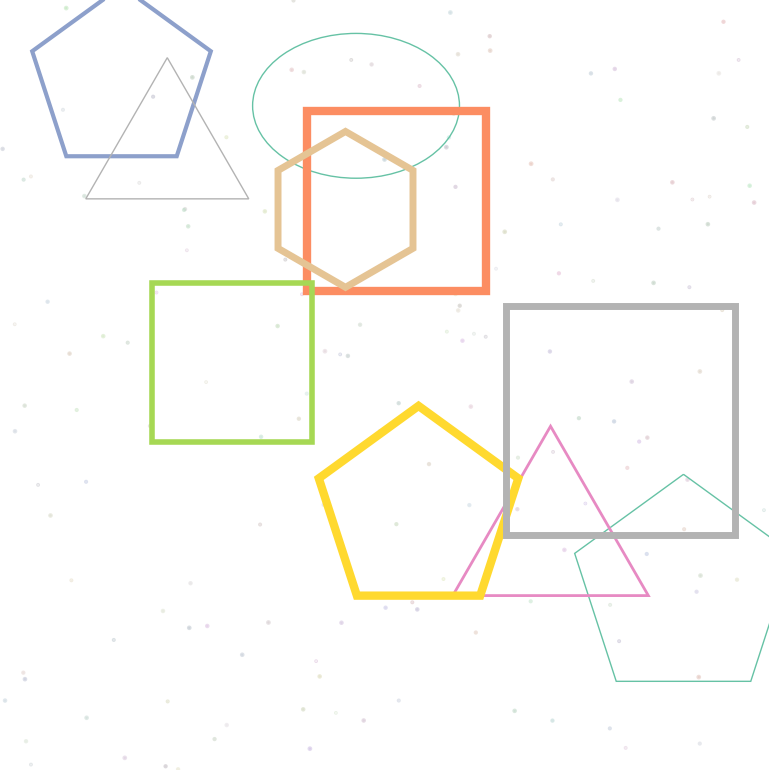[{"shape": "pentagon", "thickness": 0.5, "radius": 0.74, "center": [0.888, 0.235]}, {"shape": "oval", "thickness": 0.5, "radius": 0.67, "center": [0.462, 0.863]}, {"shape": "square", "thickness": 3, "radius": 0.58, "center": [0.515, 0.739]}, {"shape": "pentagon", "thickness": 1.5, "radius": 0.61, "center": [0.158, 0.896]}, {"shape": "triangle", "thickness": 1, "radius": 0.73, "center": [0.715, 0.3]}, {"shape": "square", "thickness": 2, "radius": 0.52, "center": [0.301, 0.529]}, {"shape": "pentagon", "thickness": 3, "radius": 0.68, "center": [0.544, 0.337]}, {"shape": "hexagon", "thickness": 2.5, "radius": 0.51, "center": [0.449, 0.728]}, {"shape": "triangle", "thickness": 0.5, "radius": 0.61, "center": [0.217, 0.803]}, {"shape": "square", "thickness": 2.5, "radius": 0.74, "center": [0.805, 0.454]}]